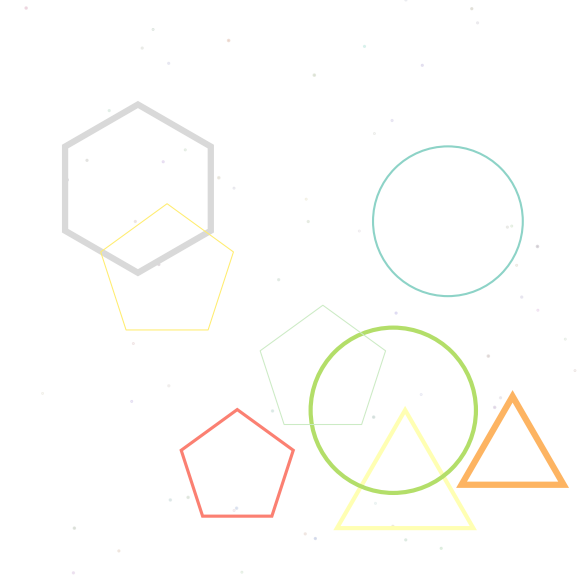[{"shape": "circle", "thickness": 1, "radius": 0.65, "center": [0.776, 0.616]}, {"shape": "triangle", "thickness": 2, "radius": 0.68, "center": [0.702, 0.153]}, {"shape": "pentagon", "thickness": 1.5, "radius": 0.51, "center": [0.411, 0.188]}, {"shape": "triangle", "thickness": 3, "radius": 0.51, "center": [0.888, 0.211]}, {"shape": "circle", "thickness": 2, "radius": 0.72, "center": [0.681, 0.289]}, {"shape": "hexagon", "thickness": 3, "radius": 0.73, "center": [0.239, 0.672]}, {"shape": "pentagon", "thickness": 0.5, "radius": 0.57, "center": [0.559, 0.356]}, {"shape": "pentagon", "thickness": 0.5, "radius": 0.6, "center": [0.289, 0.526]}]